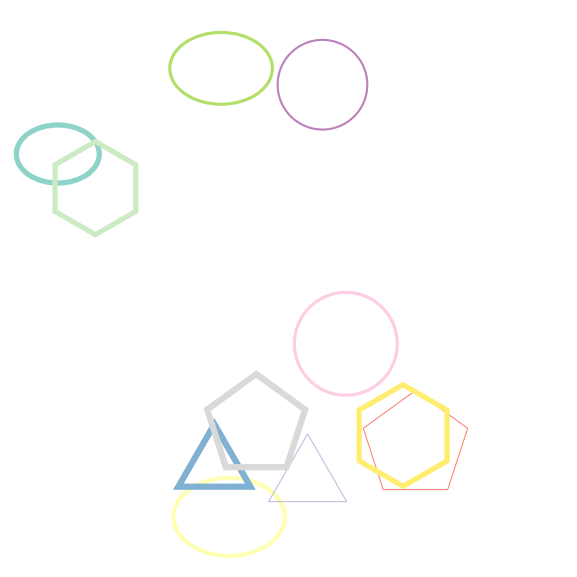[{"shape": "oval", "thickness": 2.5, "radius": 0.36, "center": [0.1, 0.732]}, {"shape": "oval", "thickness": 2, "radius": 0.48, "center": [0.397, 0.104]}, {"shape": "triangle", "thickness": 0.5, "radius": 0.39, "center": [0.533, 0.17]}, {"shape": "pentagon", "thickness": 0.5, "radius": 0.47, "center": [0.719, 0.228]}, {"shape": "triangle", "thickness": 3, "radius": 0.36, "center": [0.371, 0.192]}, {"shape": "oval", "thickness": 1.5, "radius": 0.44, "center": [0.383, 0.881]}, {"shape": "circle", "thickness": 1.5, "radius": 0.45, "center": [0.599, 0.404]}, {"shape": "pentagon", "thickness": 3, "radius": 0.45, "center": [0.444, 0.262]}, {"shape": "circle", "thickness": 1, "radius": 0.39, "center": [0.558, 0.852]}, {"shape": "hexagon", "thickness": 2.5, "radius": 0.4, "center": [0.165, 0.673]}, {"shape": "hexagon", "thickness": 2.5, "radius": 0.44, "center": [0.698, 0.245]}]